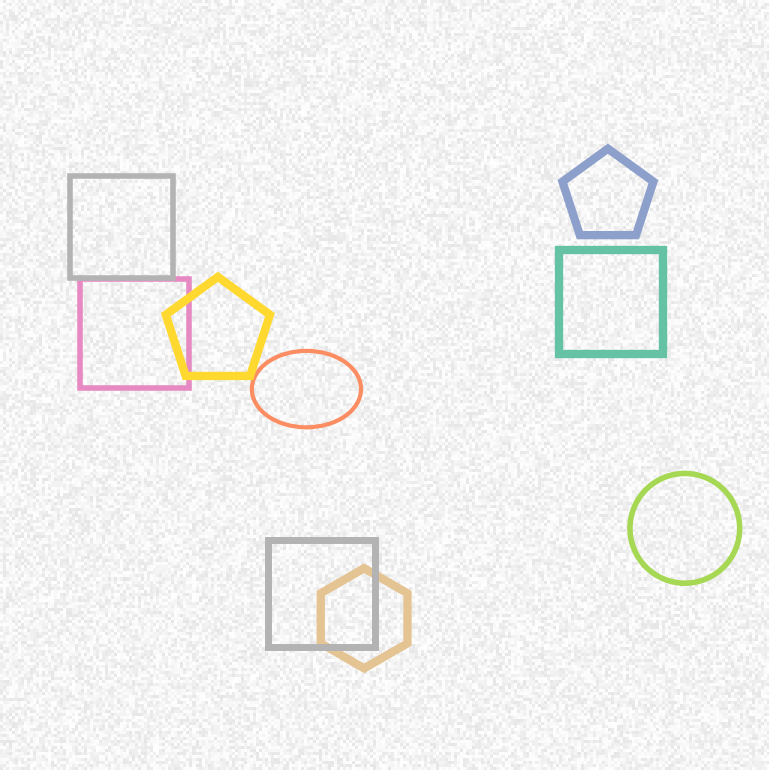[{"shape": "square", "thickness": 3, "radius": 0.34, "center": [0.794, 0.608]}, {"shape": "oval", "thickness": 1.5, "radius": 0.35, "center": [0.398, 0.495]}, {"shape": "pentagon", "thickness": 3, "radius": 0.31, "center": [0.79, 0.745]}, {"shape": "square", "thickness": 2, "radius": 0.35, "center": [0.175, 0.567]}, {"shape": "circle", "thickness": 2, "radius": 0.36, "center": [0.889, 0.314]}, {"shape": "pentagon", "thickness": 3, "radius": 0.36, "center": [0.283, 0.569]}, {"shape": "hexagon", "thickness": 3, "radius": 0.33, "center": [0.473, 0.197]}, {"shape": "square", "thickness": 2, "radius": 0.33, "center": [0.158, 0.705]}, {"shape": "square", "thickness": 2.5, "radius": 0.35, "center": [0.417, 0.229]}]